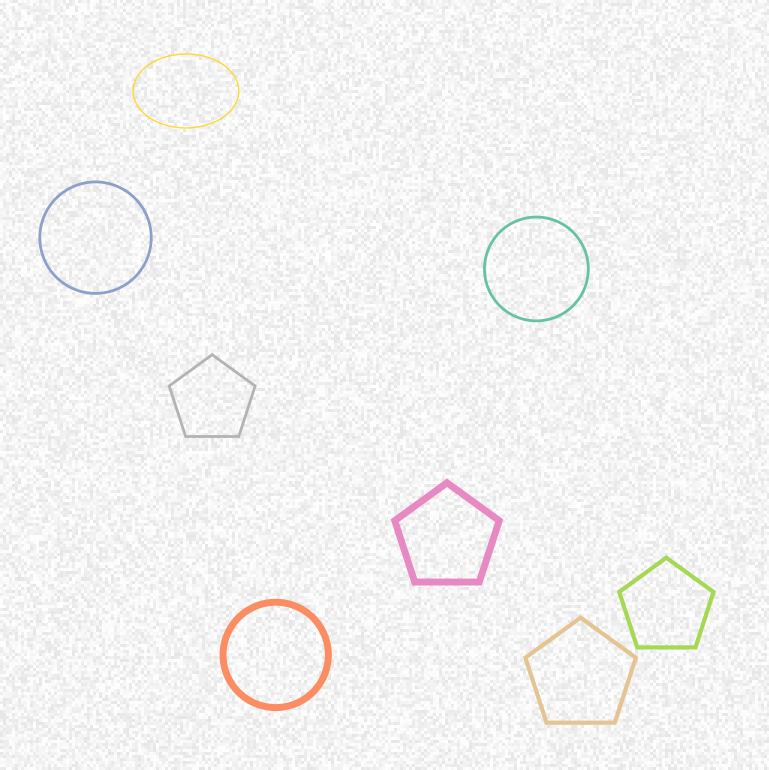[{"shape": "circle", "thickness": 1, "radius": 0.34, "center": [0.697, 0.651]}, {"shape": "circle", "thickness": 2.5, "radius": 0.34, "center": [0.358, 0.149]}, {"shape": "circle", "thickness": 1, "radius": 0.36, "center": [0.124, 0.691]}, {"shape": "pentagon", "thickness": 2.5, "radius": 0.36, "center": [0.58, 0.302]}, {"shape": "pentagon", "thickness": 1.5, "radius": 0.32, "center": [0.865, 0.211]}, {"shape": "oval", "thickness": 0.5, "radius": 0.34, "center": [0.242, 0.882]}, {"shape": "pentagon", "thickness": 1.5, "radius": 0.38, "center": [0.754, 0.122]}, {"shape": "pentagon", "thickness": 1, "radius": 0.29, "center": [0.276, 0.481]}]